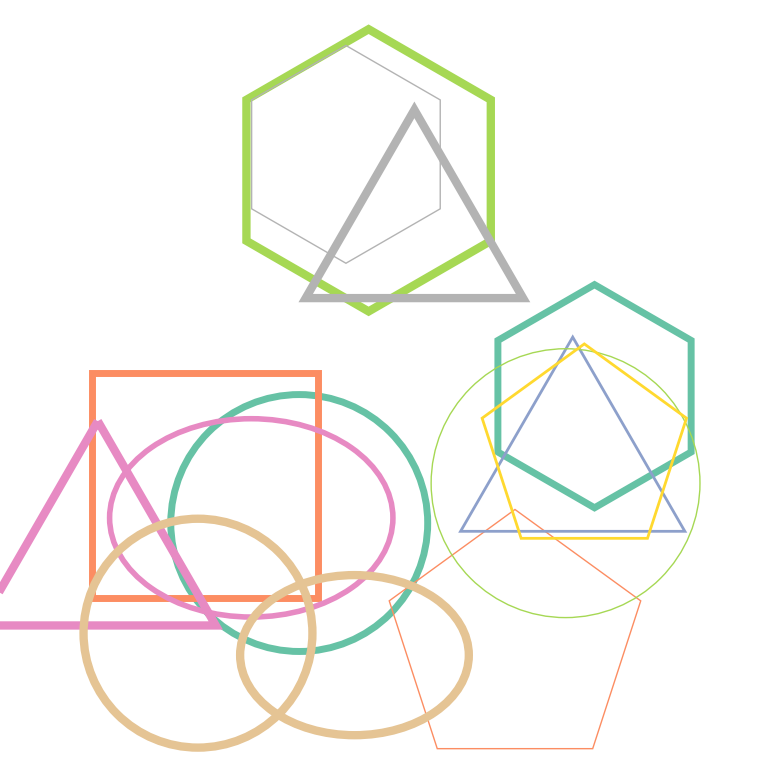[{"shape": "hexagon", "thickness": 2.5, "radius": 0.72, "center": [0.772, 0.485]}, {"shape": "circle", "thickness": 2.5, "radius": 0.83, "center": [0.389, 0.321]}, {"shape": "square", "thickness": 2.5, "radius": 0.73, "center": [0.266, 0.369]}, {"shape": "pentagon", "thickness": 0.5, "radius": 0.86, "center": [0.669, 0.167]}, {"shape": "triangle", "thickness": 1, "radius": 0.84, "center": [0.744, 0.394]}, {"shape": "oval", "thickness": 2, "radius": 0.92, "center": [0.326, 0.327]}, {"shape": "triangle", "thickness": 3, "radius": 0.88, "center": [0.127, 0.276]}, {"shape": "circle", "thickness": 0.5, "radius": 0.87, "center": [0.734, 0.373]}, {"shape": "hexagon", "thickness": 3, "radius": 0.92, "center": [0.479, 0.779]}, {"shape": "pentagon", "thickness": 1, "radius": 0.7, "center": [0.759, 0.414]}, {"shape": "circle", "thickness": 3, "radius": 0.74, "center": [0.257, 0.178]}, {"shape": "oval", "thickness": 3, "radius": 0.74, "center": [0.46, 0.149]}, {"shape": "hexagon", "thickness": 0.5, "radius": 0.71, "center": [0.449, 0.8]}, {"shape": "triangle", "thickness": 3, "radius": 0.81, "center": [0.538, 0.694]}]